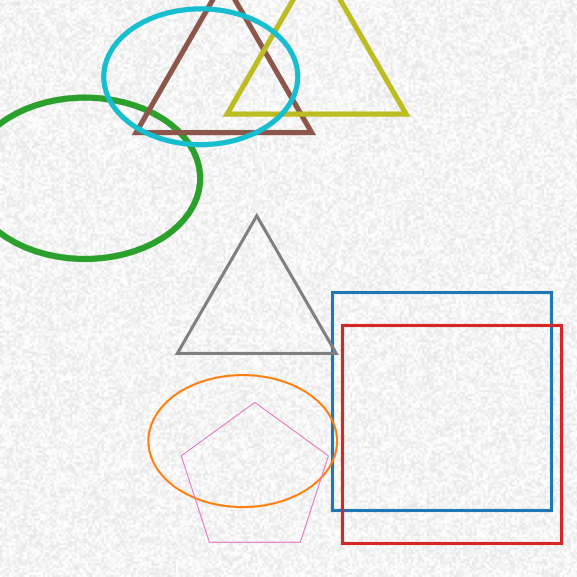[{"shape": "square", "thickness": 1.5, "radius": 0.95, "center": [0.765, 0.305]}, {"shape": "oval", "thickness": 1, "radius": 0.82, "center": [0.42, 0.235]}, {"shape": "oval", "thickness": 3, "radius": 1.0, "center": [0.147, 0.69]}, {"shape": "square", "thickness": 1.5, "radius": 0.95, "center": [0.782, 0.248]}, {"shape": "triangle", "thickness": 2.5, "radius": 0.88, "center": [0.388, 0.857]}, {"shape": "pentagon", "thickness": 0.5, "radius": 0.67, "center": [0.441, 0.168]}, {"shape": "triangle", "thickness": 1.5, "radius": 0.79, "center": [0.445, 0.467]}, {"shape": "triangle", "thickness": 2.5, "radius": 0.89, "center": [0.548, 0.891]}, {"shape": "oval", "thickness": 2.5, "radius": 0.84, "center": [0.348, 0.866]}]